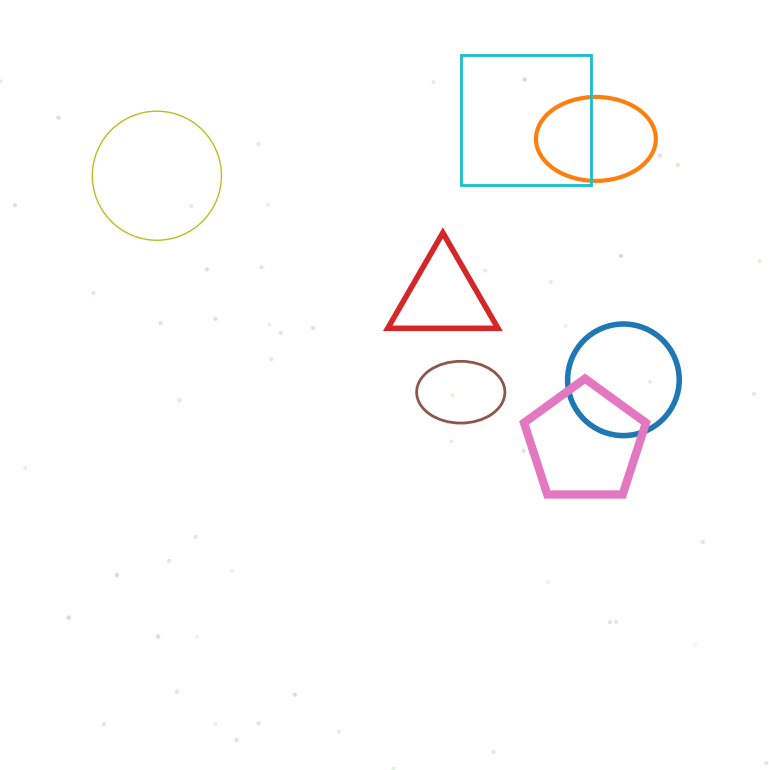[{"shape": "circle", "thickness": 2, "radius": 0.36, "center": [0.81, 0.507]}, {"shape": "oval", "thickness": 1.5, "radius": 0.39, "center": [0.774, 0.82]}, {"shape": "triangle", "thickness": 2, "radius": 0.41, "center": [0.575, 0.615]}, {"shape": "oval", "thickness": 1, "radius": 0.29, "center": [0.598, 0.491]}, {"shape": "pentagon", "thickness": 3, "radius": 0.42, "center": [0.76, 0.425]}, {"shape": "circle", "thickness": 0.5, "radius": 0.42, "center": [0.204, 0.772]}, {"shape": "square", "thickness": 1, "radius": 0.42, "center": [0.683, 0.844]}]